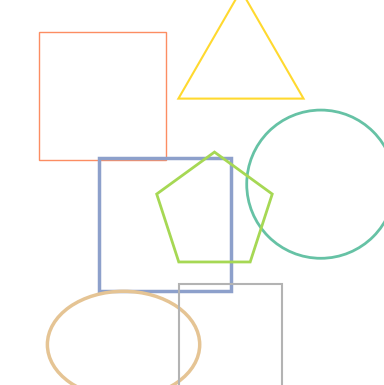[{"shape": "circle", "thickness": 2, "radius": 0.96, "center": [0.833, 0.522]}, {"shape": "square", "thickness": 1, "radius": 0.83, "center": [0.267, 0.75]}, {"shape": "square", "thickness": 2.5, "radius": 0.86, "center": [0.428, 0.417]}, {"shape": "pentagon", "thickness": 2, "radius": 0.79, "center": [0.557, 0.447]}, {"shape": "triangle", "thickness": 1.5, "radius": 0.94, "center": [0.626, 0.838]}, {"shape": "oval", "thickness": 2.5, "radius": 0.99, "center": [0.321, 0.105]}, {"shape": "square", "thickness": 1.5, "radius": 0.67, "center": [0.598, 0.127]}]